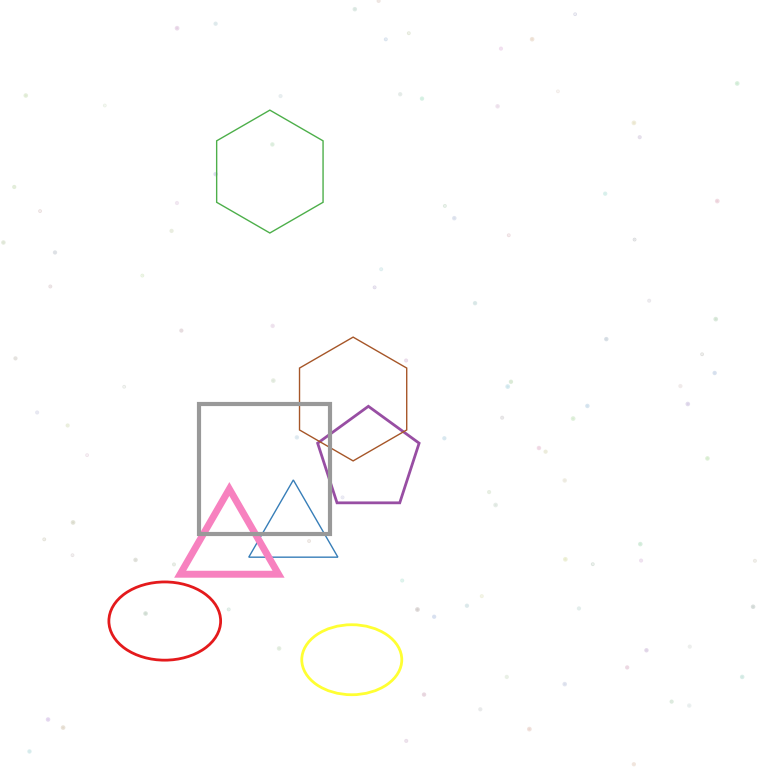[{"shape": "oval", "thickness": 1, "radius": 0.36, "center": [0.214, 0.193]}, {"shape": "triangle", "thickness": 0.5, "radius": 0.33, "center": [0.381, 0.31]}, {"shape": "hexagon", "thickness": 0.5, "radius": 0.4, "center": [0.35, 0.777]}, {"shape": "pentagon", "thickness": 1, "radius": 0.35, "center": [0.478, 0.403]}, {"shape": "oval", "thickness": 1, "radius": 0.32, "center": [0.457, 0.143]}, {"shape": "hexagon", "thickness": 0.5, "radius": 0.4, "center": [0.459, 0.482]}, {"shape": "triangle", "thickness": 2.5, "radius": 0.37, "center": [0.298, 0.291]}, {"shape": "square", "thickness": 1.5, "radius": 0.42, "center": [0.343, 0.391]}]